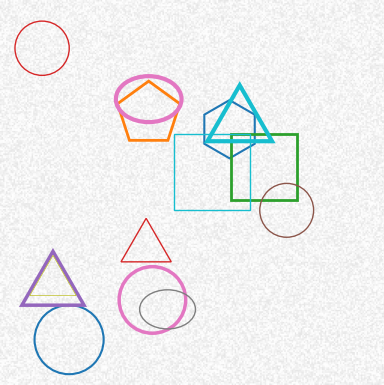[{"shape": "hexagon", "thickness": 1.5, "radius": 0.38, "center": [0.596, 0.664]}, {"shape": "circle", "thickness": 1.5, "radius": 0.45, "center": [0.179, 0.118]}, {"shape": "pentagon", "thickness": 2, "radius": 0.43, "center": [0.386, 0.704]}, {"shape": "square", "thickness": 2, "radius": 0.43, "center": [0.685, 0.565]}, {"shape": "triangle", "thickness": 1, "radius": 0.38, "center": [0.38, 0.358]}, {"shape": "circle", "thickness": 1, "radius": 0.35, "center": [0.109, 0.875]}, {"shape": "triangle", "thickness": 2.5, "radius": 0.47, "center": [0.138, 0.254]}, {"shape": "circle", "thickness": 1, "radius": 0.35, "center": [0.745, 0.454]}, {"shape": "oval", "thickness": 3, "radius": 0.43, "center": [0.386, 0.743]}, {"shape": "circle", "thickness": 2.5, "radius": 0.43, "center": [0.396, 0.221]}, {"shape": "oval", "thickness": 1, "radius": 0.36, "center": [0.435, 0.196]}, {"shape": "triangle", "thickness": 0.5, "radius": 0.35, "center": [0.138, 0.267]}, {"shape": "triangle", "thickness": 3, "radius": 0.48, "center": [0.623, 0.682]}, {"shape": "square", "thickness": 1, "radius": 0.49, "center": [0.551, 0.553]}]